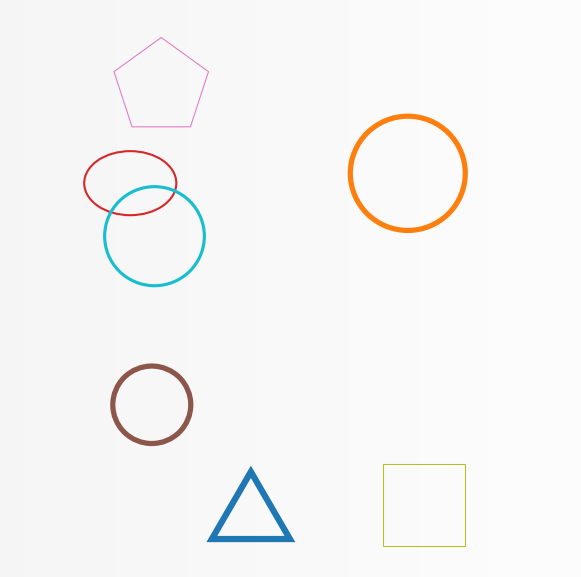[{"shape": "triangle", "thickness": 3, "radius": 0.39, "center": [0.432, 0.105]}, {"shape": "circle", "thickness": 2.5, "radius": 0.49, "center": [0.702, 0.699]}, {"shape": "oval", "thickness": 1, "radius": 0.4, "center": [0.224, 0.682]}, {"shape": "circle", "thickness": 2.5, "radius": 0.34, "center": [0.261, 0.298]}, {"shape": "pentagon", "thickness": 0.5, "radius": 0.43, "center": [0.277, 0.849]}, {"shape": "square", "thickness": 0.5, "radius": 0.35, "center": [0.73, 0.125]}, {"shape": "circle", "thickness": 1.5, "radius": 0.43, "center": [0.266, 0.59]}]